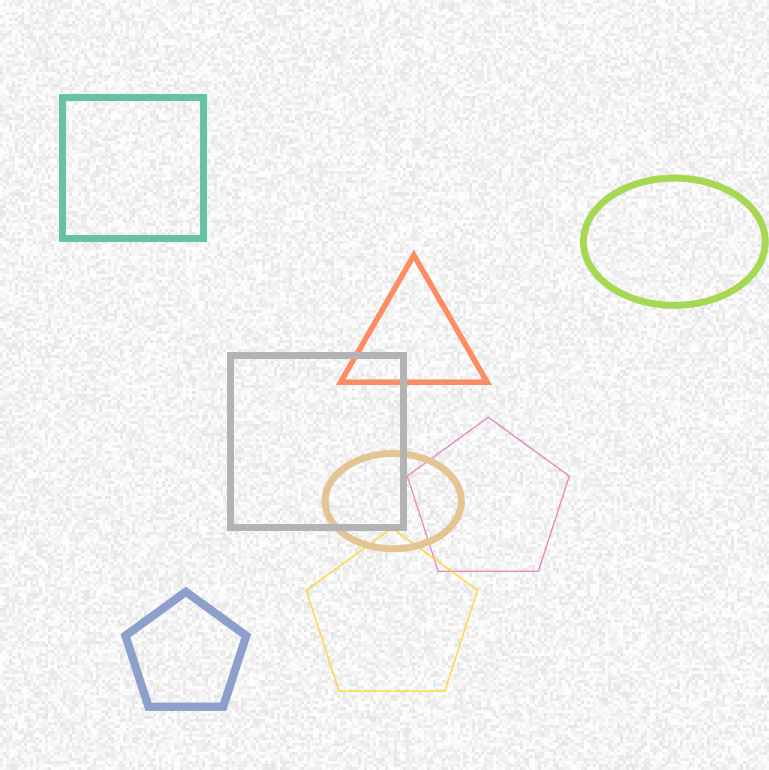[{"shape": "square", "thickness": 2.5, "radius": 0.46, "center": [0.172, 0.783]}, {"shape": "triangle", "thickness": 2, "radius": 0.55, "center": [0.537, 0.559]}, {"shape": "pentagon", "thickness": 3, "radius": 0.41, "center": [0.241, 0.149]}, {"shape": "pentagon", "thickness": 0.5, "radius": 0.55, "center": [0.634, 0.348]}, {"shape": "oval", "thickness": 2.5, "radius": 0.59, "center": [0.876, 0.686]}, {"shape": "pentagon", "thickness": 0.5, "radius": 0.59, "center": [0.509, 0.197]}, {"shape": "oval", "thickness": 2.5, "radius": 0.44, "center": [0.511, 0.349]}, {"shape": "square", "thickness": 2.5, "radius": 0.56, "center": [0.411, 0.427]}]